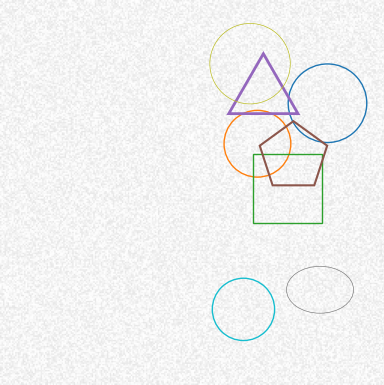[{"shape": "circle", "thickness": 1, "radius": 0.51, "center": [0.851, 0.732]}, {"shape": "circle", "thickness": 1, "radius": 0.43, "center": [0.669, 0.627]}, {"shape": "square", "thickness": 1, "radius": 0.45, "center": [0.746, 0.511]}, {"shape": "triangle", "thickness": 2, "radius": 0.52, "center": [0.684, 0.757]}, {"shape": "pentagon", "thickness": 1.5, "radius": 0.46, "center": [0.762, 0.593]}, {"shape": "oval", "thickness": 0.5, "radius": 0.44, "center": [0.831, 0.247]}, {"shape": "circle", "thickness": 0.5, "radius": 0.52, "center": [0.649, 0.835]}, {"shape": "circle", "thickness": 1, "radius": 0.4, "center": [0.632, 0.196]}]